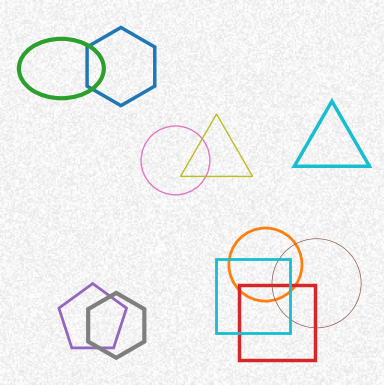[{"shape": "hexagon", "thickness": 2.5, "radius": 0.51, "center": [0.314, 0.827]}, {"shape": "circle", "thickness": 2, "radius": 0.47, "center": [0.689, 0.313]}, {"shape": "oval", "thickness": 3, "radius": 0.55, "center": [0.159, 0.822]}, {"shape": "square", "thickness": 2.5, "radius": 0.49, "center": [0.72, 0.162]}, {"shape": "pentagon", "thickness": 2, "radius": 0.46, "center": [0.241, 0.171]}, {"shape": "circle", "thickness": 0.5, "radius": 0.58, "center": [0.822, 0.264]}, {"shape": "circle", "thickness": 1, "radius": 0.45, "center": [0.456, 0.583]}, {"shape": "hexagon", "thickness": 3, "radius": 0.42, "center": [0.302, 0.155]}, {"shape": "triangle", "thickness": 1, "radius": 0.54, "center": [0.563, 0.596]}, {"shape": "square", "thickness": 2, "radius": 0.48, "center": [0.657, 0.232]}, {"shape": "triangle", "thickness": 2.5, "radius": 0.56, "center": [0.862, 0.624]}]